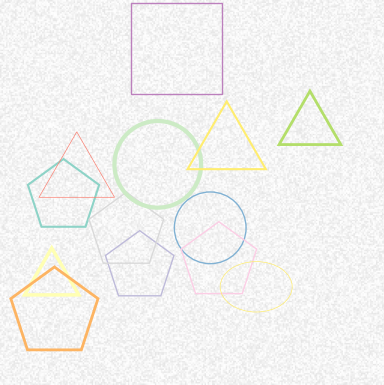[{"shape": "pentagon", "thickness": 1.5, "radius": 0.49, "center": [0.165, 0.49]}, {"shape": "triangle", "thickness": 2.5, "radius": 0.41, "center": [0.134, 0.275]}, {"shape": "pentagon", "thickness": 1, "radius": 0.47, "center": [0.363, 0.307]}, {"shape": "triangle", "thickness": 0.5, "radius": 0.57, "center": [0.199, 0.544]}, {"shape": "circle", "thickness": 1, "radius": 0.47, "center": [0.546, 0.408]}, {"shape": "pentagon", "thickness": 2, "radius": 0.6, "center": [0.141, 0.188]}, {"shape": "triangle", "thickness": 2, "radius": 0.46, "center": [0.805, 0.671]}, {"shape": "pentagon", "thickness": 1, "radius": 0.52, "center": [0.569, 0.321]}, {"shape": "pentagon", "thickness": 1, "radius": 0.51, "center": [0.328, 0.399]}, {"shape": "square", "thickness": 1, "radius": 0.59, "center": [0.458, 0.875]}, {"shape": "circle", "thickness": 3, "radius": 0.56, "center": [0.41, 0.573]}, {"shape": "triangle", "thickness": 1.5, "radius": 0.59, "center": [0.589, 0.619]}, {"shape": "oval", "thickness": 0.5, "radius": 0.47, "center": [0.665, 0.255]}]